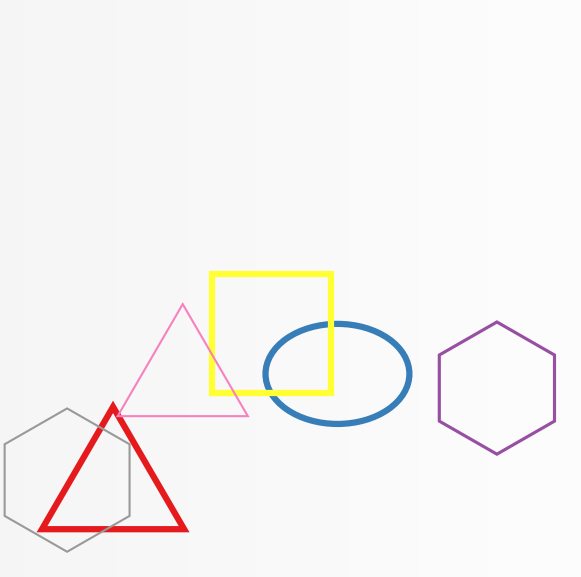[{"shape": "triangle", "thickness": 3, "radius": 0.71, "center": [0.195, 0.153]}, {"shape": "oval", "thickness": 3, "radius": 0.62, "center": [0.581, 0.352]}, {"shape": "hexagon", "thickness": 1.5, "radius": 0.57, "center": [0.855, 0.327]}, {"shape": "square", "thickness": 3, "radius": 0.51, "center": [0.467, 0.421]}, {"shape": "triangle", "thickness": 1, "radius": 0.65, "center": [0.314, 0.343]}, {"shape": "hexagon", "thickness": 1, "radius": 0.62, "center": [0.115, 0.168]}]